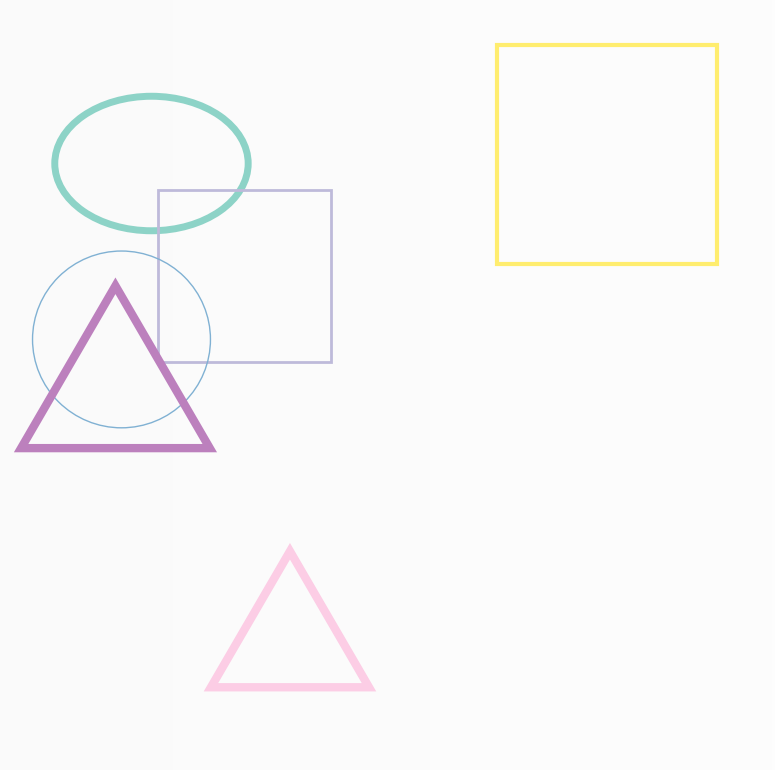[{"shape": "oval", "thickness": 2.5, "radius": 0.62, "center": [0.195, 0.788]}, {"shape": "square", "thickness": 1, "radius": 0.56, "center": [0.316, 0.642]}, {"shape": "circle", "thickness": 0.5, "radius": 0.57, "center": [0.157, 0.559]}, {"shape": "triangle", "thickness": 3, "radius": 0.59, "center": [0.374, 0.166]}, {"shape": "triangle", "thickness": 3, "radius": 0.7, "center": [0.149, 0.488]}, {"shape": "square", "thickness": 1.5, "radius": 0.71, "center": [0.784, 0.799]}]